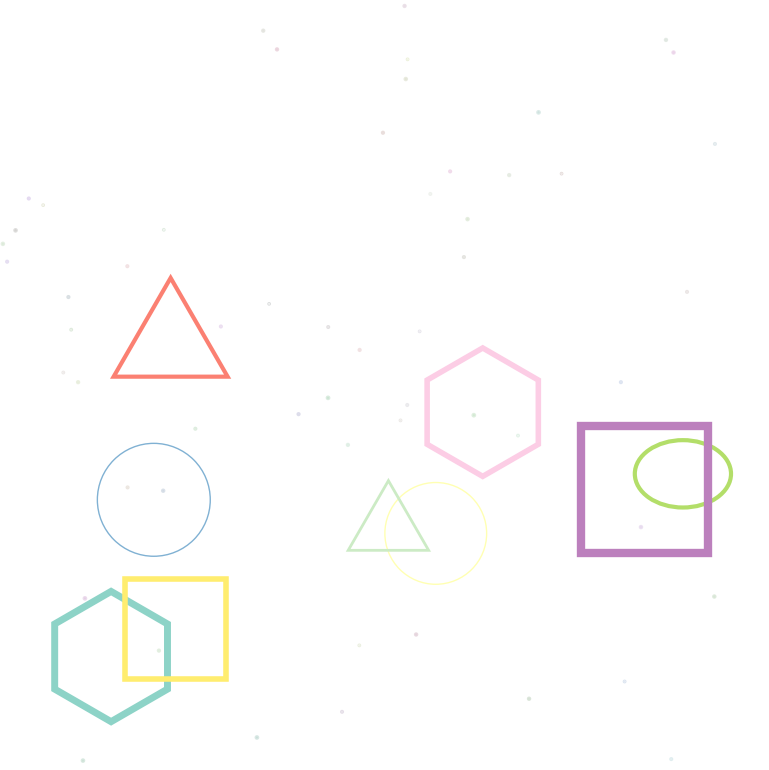[{"shape": "hexagon", "thickness": 2.5, "radius": 0.42, "center": [0.144, 0.147]}, {"shape": "circle", "thickness": 0.5, "radius": 0.33, "center": [0.566, 0.307]}, {"shape": "triangle", "thickness": 1.5, "radius": 0.43, "center": [0.222, 0.554]}, {"shape": "circle", "thickness": 0.5, "radius": 0.37, "center": [0.2, 0.351]}, {"shape": "oval", "thickness": 1.5, "radius": 0.31, "center": [0.887, 0.385]}, {"shape": "hexagon", "thickness": 2, "radius": 0.42, "center": [0.627, 0.465]}, {"shape": "square", "thickness": 3, "radius": 0.41, "center": [0.837, 0.364]}, {"shape": "triangle", "thickness": 1, "radius": 0.3, "center": [0.504, 0.315]}, {"shape": "square", "thickness": 2, "radius": 0.33, "center": [0.228, 0.183]}]